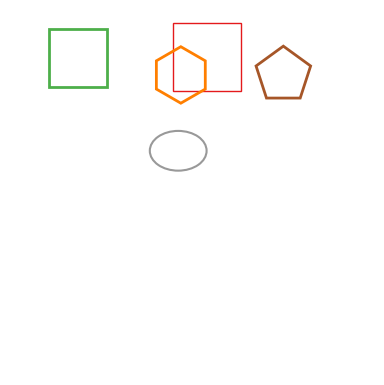[{"shape": "square", "thickness": 1, "radius": 0.44, "center": [0.538, 0.852]}, {"shape": "square", "thickness": 2, "radius": 0.37, "center": [0.202, 0.849]}, {"shape": "hexagon", "thickness": 2, "radius": 0.37, "center": [0.47, 0.805]}, {"shape": "pentagon", "thickness": 2, "radius": 0.37, "center": [0.736, 0.806]}, {"shape": "oval", "thickness": 1.5, "radius": 0.37, "center": [0.463, 0.608]}]